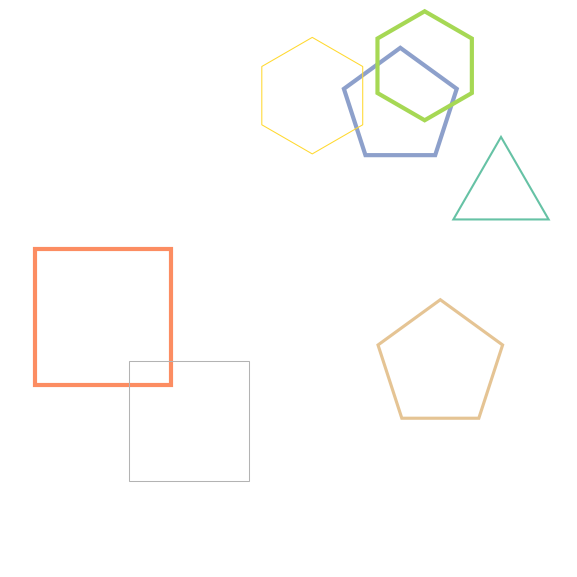[{"shape": "triangle", "thickness": 1, "radius": 0.48, "center": [0.868, 0.667]}, {"shape": "square", "thickness": 2, "radius": 0.59, "center": [0.178, 0.45]}, {"shape": "pentagon", "thickness": 2, "radius": 0.51, "center": [0.693, 0.814]}, {"shape": "hexagon", "thickness": 2, "radius": 0.47, "center": [0.735, 0.885]}, {"shape": "hexagon", "thickness": 0.5, "radius": 0.5, "center": [0.541, 0.834]}, {"shape": "pentagon", "thickness": 1.5, "radius": 0.57, "center": [0.762, 0.367]}, {"shape": "square", "thickness": 0.5, "radius": 0.52, "center": [0.328, 0.27]}]